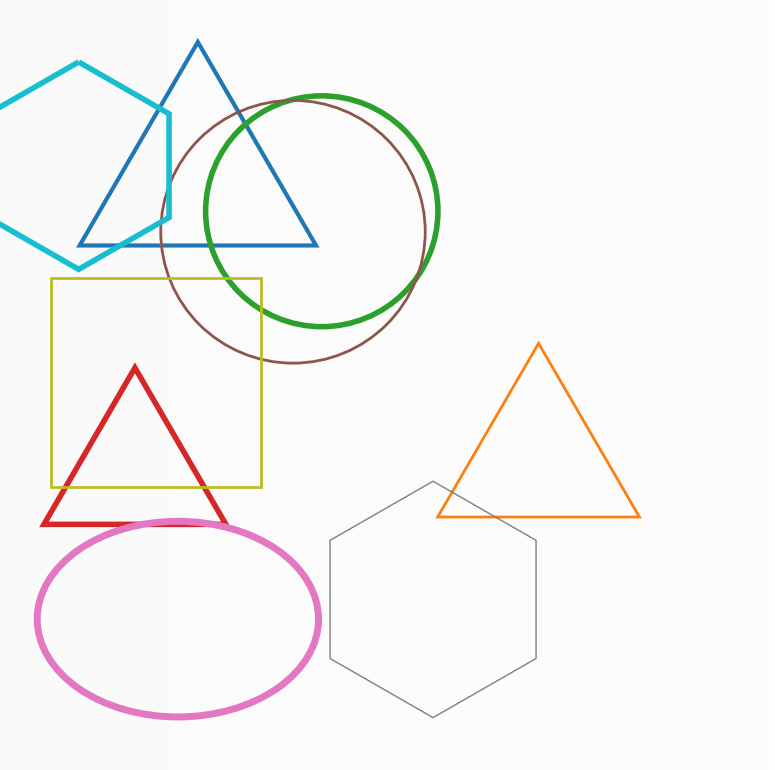[{"shape": "triangle", "thickness": 1.5, "radius": 0.88, "center": [0.255, 0.769]}, {"shape": "triangle", "thickness": 1, "radius": 0.75, "center": [0.695, 0.404]}, {"shape": "circle", "thickness": 2, "radius": 0.75, "center": [0.415, 0.726]}, {"shape": "triangle", "thickness": 2, "radius": 0.68, "center": [0.174, 0.387]}, {"shape": "circle", "thickness": 1, "radius": 0.85, "center": [0.378, 0.699]}, {"shape": "oval", "thickness": 2.5, "radius": 0.91, "center": [0.23, 0.196]}, {"shape": "hexagon", "thickness": 0.5, "radius": 0.77, "center": [0.559, 0.222]}, {"shape": "square", "thickness": 1, "radius": 0.68, "center": [0.201, 0.503]}, {"shape": "hexagon", "thickness": 2, "radius": 0.67, "center": [0.102, 0.785]}]